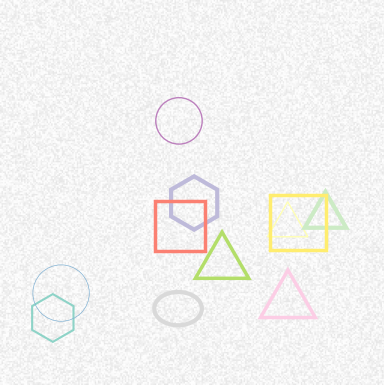[{"shape": "hexagon", "thickness": 1.5, "radius": 0.31, "center": [0.137, 0.174]}, {"shape": "triangle", "thickness": 1, "radius": 0.3, "center": [0.747, 0.415]}, {"shape": "hexagon", "thickness": 3, "radius": 0.35, "center": [0.504, 0.473]}, {"shape": "square", "thickness": 2.5, "radius": 0.32, "center": [0.467, 0.414]}, {"shape": "circle", "thickness": 0.5, "radius": 0.37, "center": [0.159, 0.239]}, {"shape": "triangle", "thickness": 2.5, "radius": 0.4, "center": [0.577, 0.317]}, {"shape": "triangle", "thickness": 2.5, "radius": 0.41, "center": [0.748, 0.216]}, {"shape": "oval", "thickness": 3, "radius": 0.31, "center": [0.462, 0.198]}, {"shape": "circle", "thickness": 1, "radius": 0.3, "center": [0.465, 0.686]}, {"shape": "triangle", "thickness": 3, "radius": 0.31, "center": [0.845, 0.44]}, {"shape": "square", "thickness": 2.5, "radius": 0.36, "center": [0.773, 0.422]}]